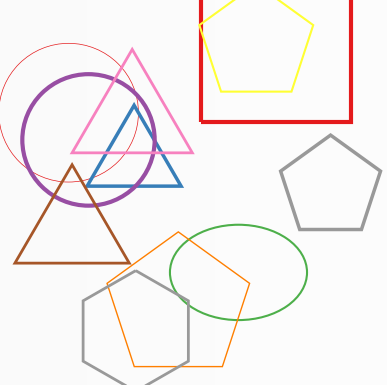[{"shape": "circle", "thickness": 0.5, "radius": 0.9, "center": [0.177, 0.707]}, {"shape": "square", "thickness": 3, "radius": 0.97, "center": [0.712, 0.878]}, {"shape": "triangle", "thickness": 2.5, "radius": 0.7, "center": [0.346, 0.587]}, {"shape": "oval", "thickness": 1.5, "radius": 0.88, "center": [0.615, 0.292]}, {"shape": "circle", "thickness": 3, "radius": 0.85, "center": [0.228, 0.637]}, {"shape": "pentagon", "thickness": 1, "radius": 0.97, "center": [0.46, 0.204]}, {"shape": "pentagon", "thickness": 1.5, "radius": 0.77, "center": [0.661, 0.887]}, {"shape": "triangle", "thickness": 2, "radius": 0.85, "center": [0.186, 0.402]}, {"shape": "triangle", "thickness": 2, "radius": 0.9, "center": [0.341, 0.693]}, {"shape": "hexagon", "thickness": 2, "radius": 0.78, "center": [0.35, 0.14]}, {"shape": "pentagon", "thickness": 2.5, "radius": 0.68, "center": [0.853, 0.514]}]